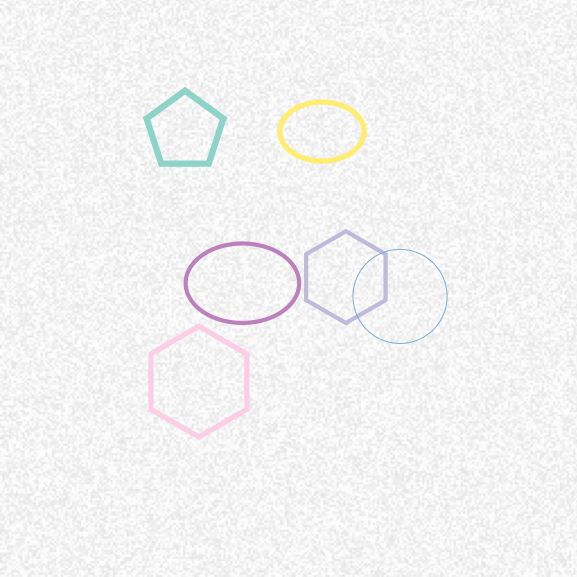[{"shape": "pentagon", "thickness": 3, "radius": 0.35, "center": [0.32, 0.772]}, {"shape": "hexagon", "thickness": 2, "radius": 0.4, "center": [0.599, 0.519]}, {"shape": "circle", "thickness": 0.5, "radius": 0.41, "center": [0.693, 0.486]}, {"shape": "hexagon", "thickness": 2.5, "radius": 0.48, "center": [0.344, 0.338]}, {"shape": "oval", "thickness": 2, "radius": 0.49, "center": [0.42, 0.509]}, {"shape": "oval", "thickness": 2.5, "radius": 0.37, "center": [0.558, 0.771]}]